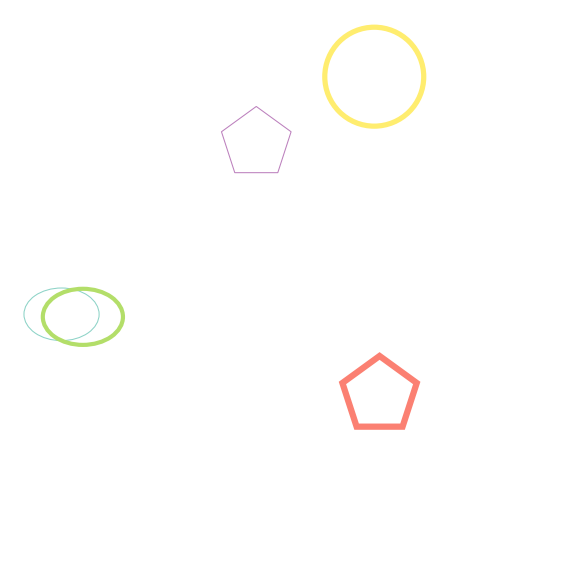[{"shape": "oval", "thickness": 0.5, "radius": 0.33, "center": [0.107, 0.455]}, {"shape": "pentagon", "thickness": 3, "radius": 0.34, "center": [0.657, 0.315]}, {"shape": "oval", "thickness": 2, "radius": 0.35, "center": [0.144, 0.45]}, {"shape": "pentagon", "thickness": 0.5, "radius": 0.32, "center": [0.444, 0.751]}, {"shape": "circle", "thickness": 2.5, "radius": 0.43, "center": [0.648, 0.866]}]